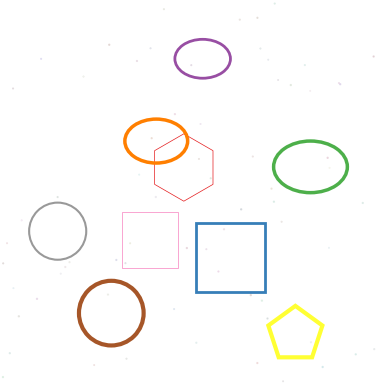[{"shape": "hexagon", "thickness": 0.5, "radius": 0.44, "center": [0.477, 0.565]}, {"shape": "square", "thickness": 2, "radius": 0.44, "center": [0.599, 0.331]}, {"shape": "oval", "thickness": 2.5, "radius": 0.48, "center": [0.806, 0.567]}, {"shape": "oval", "thickness": 2, "radius": 0.36, "center": [0.526, 0.847]}, {"shape": "oval", "thickness": 2.5, "radius": 0.41, "center": [0.406, 0.634]}, {"shape": "pentagon", "thickness": 3, "radius": 0.37, "center": [0.767, 0.132]}, {"shape": "circle", "thickness": 3, "radius": 0.42, "center": [0.289, 0.187]}, {"shape": "square", "thickness": 0.5, "radius": 0.36, "center": [0.39, 0.376]}, {"shape": "circle", "thickness": 1.5, "radius": 0.37, "center": [0.15, 0.4]}]